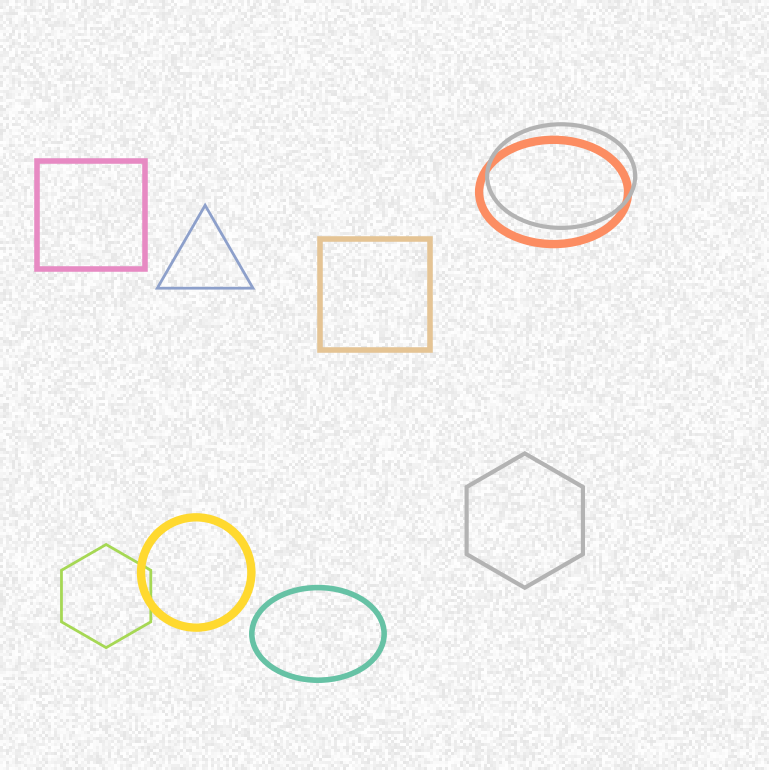[{"shape": "oval", "thickness": 2, "radius": 0.43, "center": [0.413, 0.177]}, {"shape": "oval", "thickness": 3, "radius": 0.48, "center": [0.719, 0.751]}, {"shape": "triangle", "thickness": 1, "radius": 0.36, "center": [0.266, 0.662]}, {"shape": "square", "thickness": 2, "radius": 0.35, "center": [0.118, 0.721]}, {"shape": "hexagon", "thickness": 1, "radius": 0.33, "center": [0.138, 0.226]}, {"shape": "circle", "thickness": 3, "radius": 0.36, "center": [0.255, 0.256]}, {"shape": "square", "thickness": 2, "radius": 0.36, "center": [0.487, 0.617]}, {"shape": "oval", "thickness": 1.5, "radius": 0.48, "center": [0.729, 0.771]}, {"shape": "hexagon", "thickness": 1.5, "radius": 0.44, "center": [0.682, 0.324]}]